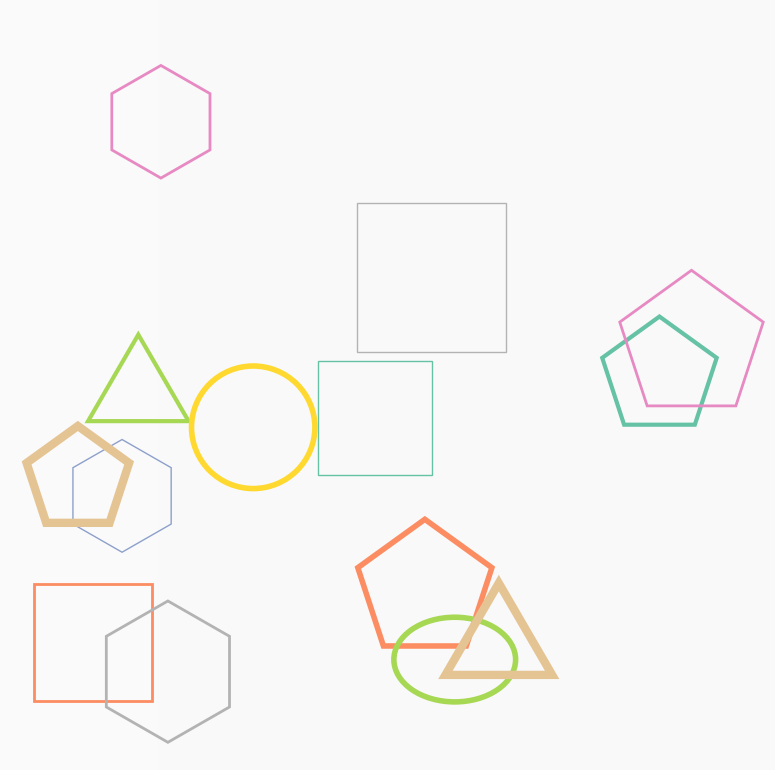[{"shape": "pentagon", "thickness": 1.5, "radius": 0.39, "center": [0.851, 0.511]}, {"shape": "square", "thickness": 0.5, "radius": 0.37, "center": [0.484, 0.458]}, {"shape": "square", "thickness": 1, "radius": 0.38, "center": [0.12, 0.165]}, {"shape": "pentagon", "thickness": 2, "radius": 0.45, "center": [0.548, 0.235]}, {"shape": "hexagon", "thickness": 0.5, "radius": 0.37, "center": [0.157, 0.356]}, {"shape": "pentagon", "thickness": 1, "radius": 0.49, "center": [0.892, 0.552]}, {"shape": "hexagon", "thickness": 1, "radius": 0.37, "center": [0.208, 0.842]}, {"shape": "oval", "thickness": 2, "radius": 0.39, "center": [0.587, 0.143]}, {"shape": "triangle", "thickness": 1.5, "radius": 0.37, "center": [0.178, 0.49]}, {"shape": "circle", "thickness": 2, "radius": 0.4, "center": [0.327, 0.445]}, {"shape": "pentagon", "thickness": 3, "radius": 0.35, "center": [0.1, 0.377]}, {"shape": "triangle", "thickness": 3, "radius": 0.4, "center": [0.644, 0.163]}, {"shape": "hexagon", "thickness": 1, "radius": 0.46, "center": [0.217, 0.128]}, {"shape": "square", "thickness": 0.5, "radius": 0.48, "center": [0.556, 0.64]}]